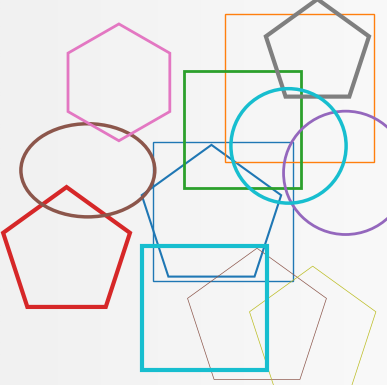[{"shape": "pentagon", "thickness": 1.5, "radius": 0.95, "center": [0.546, 0.435]}, {"shape": "square", "thickness": 1, "radius": 0.9, "center": [0.576, 0.451]}, {"shape": "square", "thickness": 1, "radius": 0.96, "center": [0.773, 0.771]}, {"shape": "square", "thickness": 2, "radius": 0.76, "center": [0.625, 0.664]}, {"shape": "pentagon", "thickness": 3, "radius": 0.86, "center": [0.172, 0.342]}, {"shape": "circle", "thickness": 2, "radius": 0.8, "center": [0.892, 0.551]}, {"shape": "oval", "thickness": 2.5, "radius": 0.86, "center": [0.227, 0.558]}, {"shape": "pentagon", "thickness": 0.5, "radius": 0.94, "center": [0.663, 0.167]}, {"shape": "hexagon", "thickness": 2, "radius": 0.76, "center": [0.307, 0.786]}, {"shape": "pentagon", "thickness": 3, "radius": 0.7, "center": [0.819, 0.862]}, {"shape": "pentagon", "thickness": 0.5, "radius": 0.86, "center": [0.807, 0.137]}, {"shape": "circle", "thickness": 2.5, "radius": 0.74, "center": [0.745, 0.621]}, {"shape": "square", "thickness": 3, "radius": 0.8, "center": [0.528, 0.2]}]